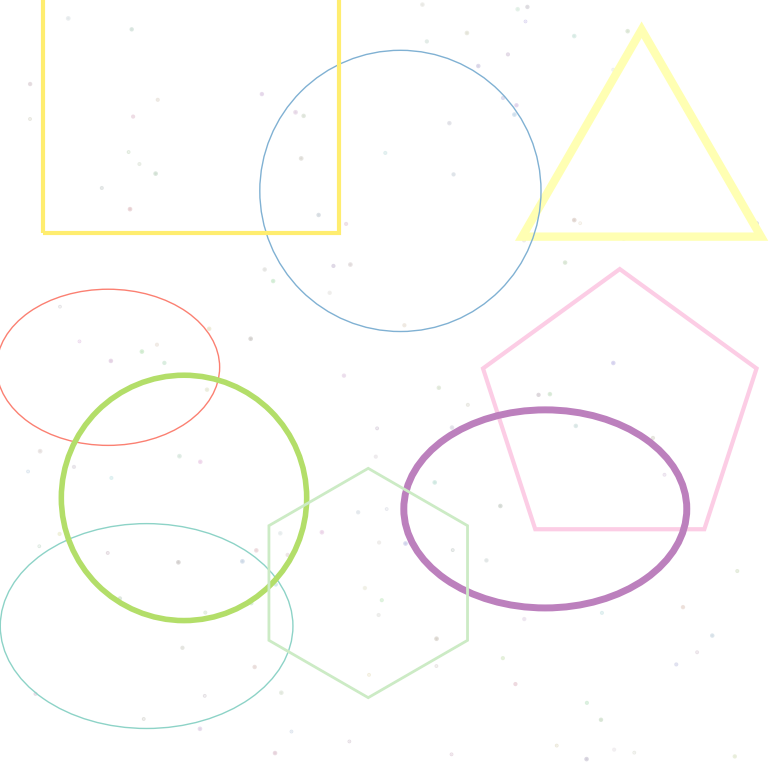[{"shape": "oval", "thickness": 0.5, "radius": 0.95, "center": [0.19, 0.187]}, {"shape": "triangle", "thickness": 3, "radius": 0.9, "center": [0.833, 0.782]}, {"shape": "oval", "thickness": 0.5, "radius": 0.72, "center": [0.14, 0.523]}, {"shape": "circle", "thickness": 0.5, "radius": 0.91, "center": [0.52, 0.752]}, {"shape": "circle", "thickness": 2, "radius": 0.8, "center": [0.239, 0.353]}, {"shape": "pentagon", "thickness": 1.5, "radius": 0.93, "center": [0.805, 0.464]}, {"shape": "oval", "thickness": 2.5, "radius": 0.92, "center": [0.708, 0.339]}, {"shape": "hexagon", "thickness": 1, "radius": 0.74, "center": [0.478, 0.243]}, {"shape": "square", "thickness": 1.5, "radius": 0.96, "center": [0.248, 0.89]}]